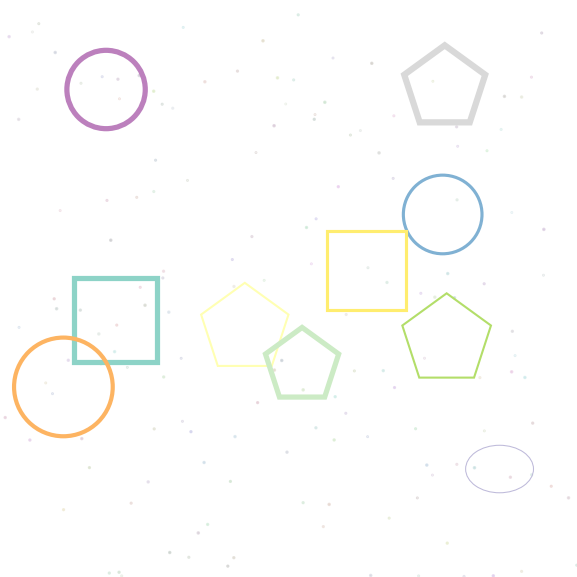[{"shape": "square", "thickness": 2.5, "radius": 0.36, "center": [0.2, 0.445]}, {"shape": "pentagon", "thickness": 1, "radius": 0.4, "center": [0.424, 0.43]}, {"shape": "oval", "thickness": 0.5, "radius": 0.29, "center": [0.865, 0.187]}, {"shape": "circle", "thickness": 1.5, "radius": 0.34, "center": [0.767, 0.628]}, {"shape": "circle", "thickness": 2, "radius": 0.43, "center": [0.11, 0.329]}, {"shape": "pentagon", "thickness": 1, "radius": 0.4, "center": [0.773, 0.411]}, {"shape": "pentagon", "thickness": 3, "radius": 0.37, "center": [0.77, 0.847]}, {"shape": "circle", "thickness": 2.5, "radius": 0.34, "center": [0.184, 0.844]}, {"shape": "pentagon", "thickness": 2.5, "radius": 0.33, "center": [0.523, 0.365]}, {"shape": "square", "thickness": 1.5, "radius": 0.34, "center": [0.635, 0.53]}]